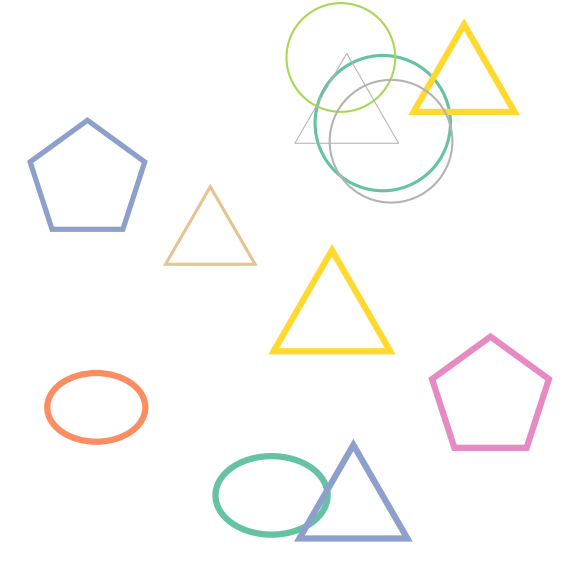[{"shape": "circle", "thickness": 1.5, "radius": 0.59, "center": [0.663, 0.786]}, {"shape": "oval", "thickness": 3, "radius": 0.49, "center": [0.47, 0.141]}, {"shape": "oval", "thickness": 3, "radius": 0.42, "center": [0.167, 0.294]}, {"shape": "triangle", "thickness": 3, "radius": 0.54, "center": [0.612, 0.121]}, {"shape": "pentagon", "thickness": 2.5, "radius": 0.52, "center": [0.151, 0.687]}, {"shape": "pentagon", "thickness": 3, "radius": 0.53, "center": [0.849, 0.31]}, {"shape": "circle", "thickness": 1, "radius": 0.47, "center": [0.59, 0.9]}, {"shape": "triangle", "thickness": 3, "radius": 0.5, "center": [0.804, 0.856]}, {"shape": "triangle", "thickness": 3, "radius": 0.58, "center": [0.575, 0.449]}, {"shape": "triangle", "thickness": 1.5, "radius": 0.45, "center": [0.364, 0.586]}, {"shape": "triangle", "thickness": 0.5, "radius": 0.52, "center": [0.6, 0.803]}, {"shape": "circle", "thickness": 1, "radius": 0.53, "center": [0.677, 0.755]}]